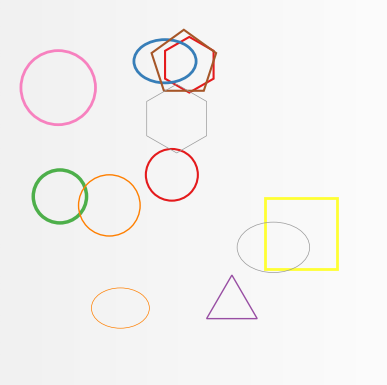[{"shape": "hexagon", "thickness": 1.5, "radius": 0.36, "center": [0.489, 0.832]}, {"shape": "circle", "thickness": 1.5, "radius": 0.34, "center": [0.443, 0.546]}, {"shape": "oval", "thickness": 2, "radius": 0.4, "center": [0.426, 0.841]}, {"shape": "circle", "thickness": 2.5, "radius": 0.34, "center": [0.155, 0.49]}, {"shape": "triangle", "thickness": 1, "radius": 0.38, "center": [0.598, 0.21]}, {"shape": "circle", "thickness": 1, "radius": 0.4, "center": [0.282, 0.466]}, {"shape": "oval", "thickness": 0.5, "radius": 0.37, "center": [0.311, 0.2]}, {"shape": "square", "thickness": 2, "radius": 0.46, "center": [0.777, 0.393]}, {"shape": "pentagon", "thickness": 1.5, "radius": 0.44, "center": [0.474, 0.835]}, {"shape": "circle", "thickness": 2, "radius": 0.48, "center": [0.15, 0.772]}, {"shape": "hexagon", "thickness": 0.5, "radius": 0.45, "center": [0.456, 0.692]}, {"shape": "oval", "thickness": 0.5, "radius": 0.47, "center": [0.706, 0.358]}]